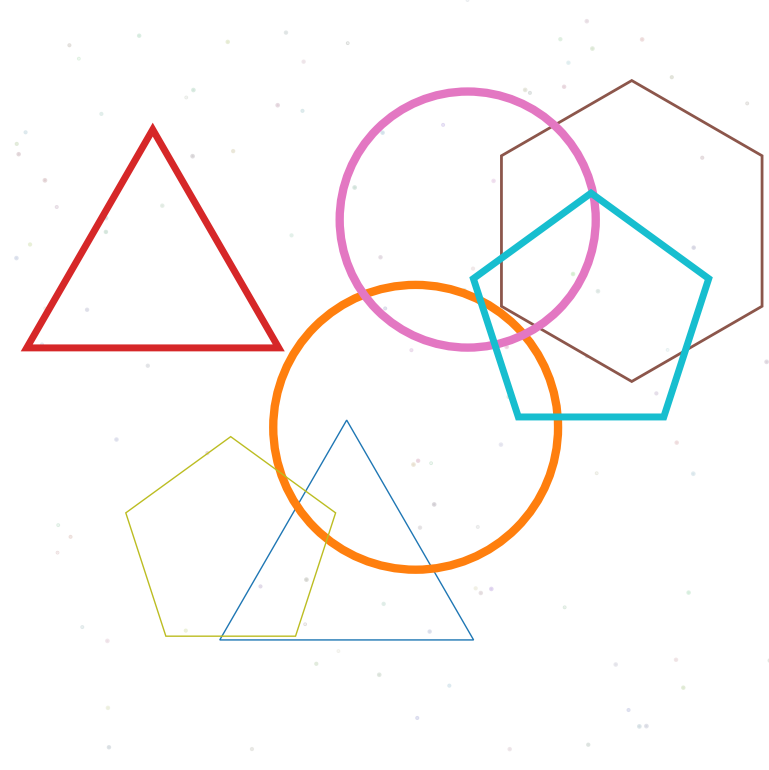[{"shape": "triangle", "thickness": 0.5, "radius": 0.95, "center": [0.45, 0.264]}, {"shape": "circle", "thickness": 3, "radius": 0.92, "center": [0.54, 0.445]}, {"shape": "triangle", "thickness": 2.5, "radius": 0.94, "center": [0.198, 0.643]}, {"shape": "hexagon", "thickness": 1, "radius": 0.98, "center": [0.82, 0.7]}, {"shape": "circle", "thickness": 3, "radius": 0.83, "center": [0.607, 0.715]}, {"shape": "pentagon", "thickness": 0.5, "radius": 0.72, "center": [0.3, 0.29]}, {"shape": "pentagon", "thickness": 2.5, "radius": 0.8, "center": [0.768, 0.588]}]